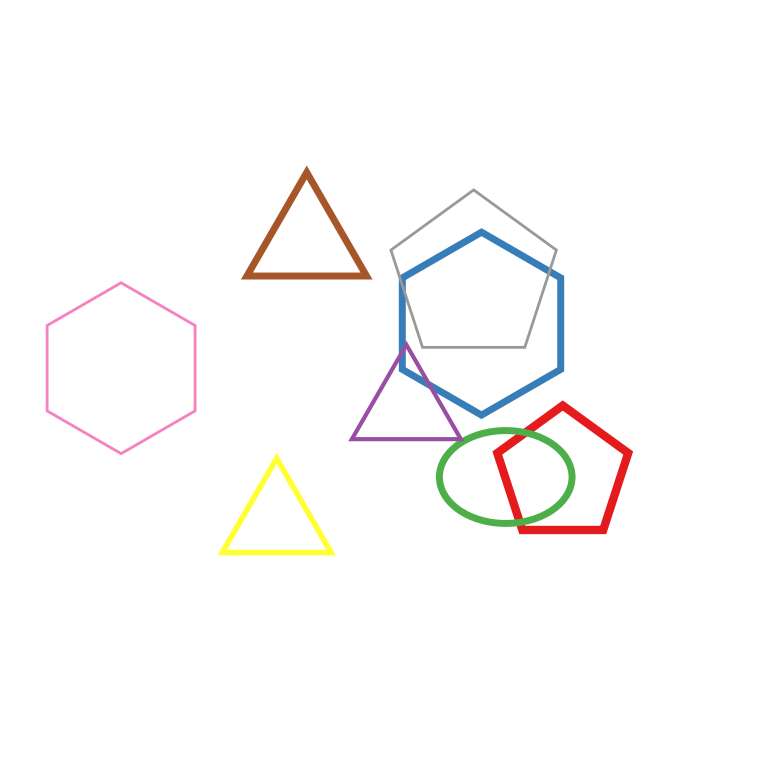[{"shape": "pentagon", "thickness": 3, "radius": 0.45, "center": [0.731, 0.384]}, {"shape": "hexagon", "thickness": 2.5, "radius": 0.59, "center": [0.625, 0.58]}, {"shape": "oval", "thickness": 2.5, "radius": 0.43, "center": [0.657, 0.381]}, {"shape": "triangle", "thickness": 1.5, "radius": 0.41, "center": [0.528, 0.471]}, {"shape": "triangle", "thickness": 2, "radius": 0.41, "center": [0.359, 0.323]}, {"shape": "triangle", "thickness": 2.5, "radius": 0.45, "center": [0.398, 0.686]}, {"shape": "hexagon", "thickness": 1, "radius": 0.55, "center": [0.157, 0.522]}, {"shape": "pentagon", "thickness": 1, "radius": 0.56, "center": [0.615, 0.64]}]